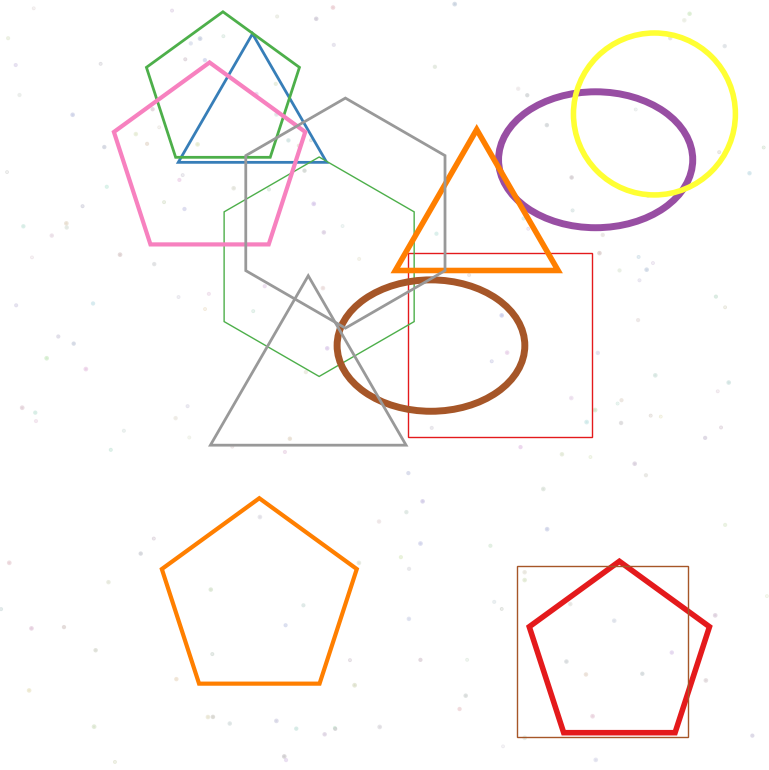[{"shape": "square", "thickness": 0.5, "radius": 0.6, "center": [0.649, 0.552]}, {"shape": "pentagon", "thickness": 2, "radius": 0.62, "center": [0.804, 0.148]}, {"shape": "triangle", "thickness": 1, "radius": 0.56, "center": [0.328, 0.845]}, {"shape": "hexagon", "thickness": 0.5, "radius": 0.71, "center": [0.414, 0.654]}, {"shape": "pentagon", "thickness": 1, "radius": 0.52, "center": [0.29, 0.88]}, {"shape": "oval", "thickness": 2.5, "radius": 0.63, "center": [0.774, 0.793]}, {"shape": "triangle", "thickness": 2, "radius": 0.61, "center": [0.619, 0.71]}, {"shape": "pentagon", "thickness": 1.5, "radius": 0.67, "center": [0.337, 0.22]}, {"shape": "circle", "thickness": 2, "radius": 0.53, "center": [0.85, 0.852]}, {"shape": "square", "thickness": 0.5, "radius": 0.56, "center": [0.782, 0.154]}, {"shape": "oval", "thickness": 2.5, "radius": 0.61, "center": [0.56, 0.551]}, {"shape": "pentagon", "thickness": 1.5, "radius": 0.65, "center": [0.272, 0.788]}, {"shape": "triangle", "thickness": 1, "radius": 0.73, "center": [0.4, 0.495]}, {"shape": "hexagon", "thickness": 1, "radius": 0.75, "center": [0.449, 0.723]}]